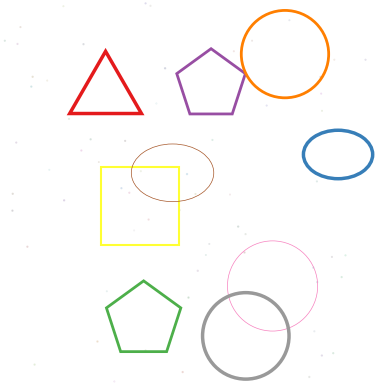[{"shape": "triangle", "thickness": 2.5, "radius": 0.54, "center": [0.274, 0.759]}, {"shape": "oval", "thickness": 2.5, "radius": 0.45, "center": [0.878, 0.599]}, {"shape": "pentagon", "thickness": 2, "radius": 0.51, "center": [0.373, 0.169]}, {"shape": "pentagon", "thickness": 2, "radius": 0.47, "center": [0.548, 0.78]}, {"shape": "circle", "thickness": 2, "radius": 0.57, "center": [0.74, 0.859]}, {"shape": "square", "thickness": 1.5, "radius": 0.5, "center": [0.363, 0.464]}, {"shape": "oval", "thickness": 0.5, "radius": 0.54, "center": [0.448, 0.551]}, {"shape": "circle", "thickness": 0.5, "radius": 0.59, "center": [0.708, 0.257]}, {"shape": "circle", "thickness": 2.5, "radius": 0.56, "center": [0.638, 0.128]}]